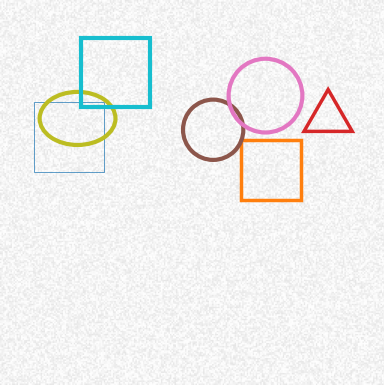[{"shape": "square", "thickness": 0.5, "radius": 0.46, "center": [0.178, 0.643]}, {"shape": "square", "thickness": 2.5, "radius": 0.39, "center": [0.704, 0.558]}, {"shape": "triangle", "thickness": 2.5, "radius": 0.36, "center": [0.852, 0.695]}, {"shape": "circle", "thickness": 3, "radius": 0.39, "center": [0.554, 0.663]}, {"shape": "circle", "thickness": 3, "radius": 0.48, "center": [0.69, 0.752]}, {"shape": "oval", "thickness": 3, "radius": 0.49, "center": [0.201, 0.692]}, {"shape": "square", "thickness": 3, "radius": 0.45, "center": [0.3, 0.811]}]